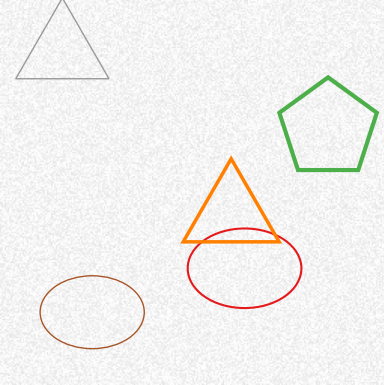[{"shape": "oval", "thickness": 1.5, "radius": 0.74, "center": [0.635, 0.303]}, {"shape": "pentagon", "thickness": 3, "radius": 0.67, "center": [0.852, 0.666]}, {"shape": "triangle", "thickness": 2.5, "radius": 0.72, "center": [0.6, 0.444]}, {"shape": "oval", "thickness": 1, "radius": 0.68, "center": [0.239, 0.189]}, {"shape": "triangle", "thickness": 1, "radius": 0.7, "center": [0.162, 0.865]}]